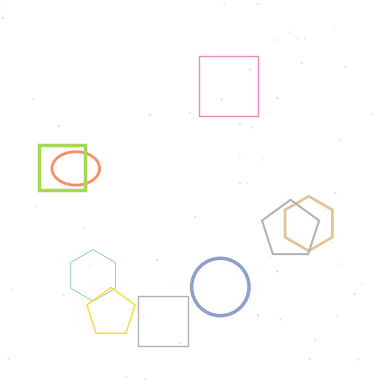[{"shape": "hexagon", "thickness": 0.5, "radius": 0.34, "center": [0.242, 0.285]}, {"shape": "oval", "thickness": 2, "radius": 0.31, "center": [0.197, 0.563]}, {"shape": "circle", "thickness": 2.5, "radius": 0.37, "center": [0.572, 0.255]}, {"shape": "square", "thickness": 1, "radius": 0.38, "center": [0.594, 0.777]}, {"shape": "square", "thickness": 2.5, "radius": 0.29, "center": [0.161, 0.566]}, {"shape": "pentagon", "thickness": 1, "radius": 0.33, "center": [0.288, 0.188]}, {"shape": "hexagon", "thickness": 2, "radius": 0.35, "center": [0.802, 0.419]}, {"shape": "pentagon", "thickness": 1.5, "radius": 0.39, "center": [0.755, 0.403]}, {"shape": "square", "thickness": 1, "radius": 0.33, "center": [0.423, 0.167]}]